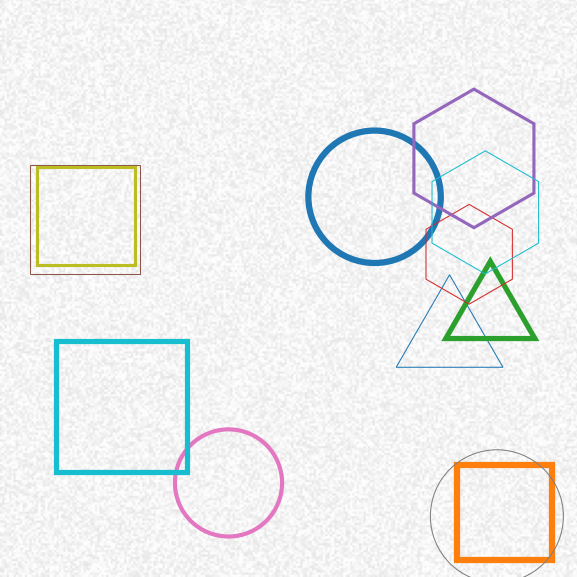[{"shape": "circle", "thickness": 3, "radius": 0.57, "center": [0.649, 0.658]}, {"shape": "triangle", "thickness": 0.5, "radius": 0.53, "center": [0.778, 0.417]}, {"shape": "square", "thickness": 3, "radius": 0.41, "center": [0.873, 0.111]}, {"shape": "triangle", "thickness": 2.5, "radius": 0.45, "center": [0.849, 0.457]}, {"shape": "hexagon", "thickness": 0.5, "radius": 0.43, "center": [0.812, 0.559]}, {"shape": "hexagon", "thickness": 1.5, "radius": 0.6, "center": [0.821, 0.725]}, {"shape": "square", "thickness": 0.5, "radius": 0.47, "center": [0.147, 0.619]}, {"shape": "circle", "thickness": 2, "radius": 0.46, "center": [0.396, 0.163]}, {"shape": "circle", "thickness": 0.5, "radius": 0.58, "center": [0.86, 0.105]}, {"shape": "square", "thickness": 1.5, "radius": 0.42, "center": [0.149, 0.625]}, {"shape": "hexagon", "thickness": 0.5, "radius": 0.53, "center": [0.84, 0.631]}, {"shape": "square", "thickness": 2.5, "radius": 0.57, "center": [0.21, 0.295]}]